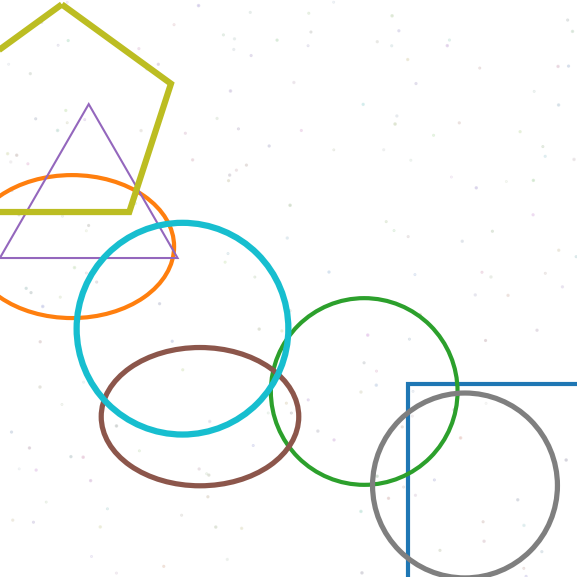[{"shape": "square", "thickness": 2, "radius": 0.85, "center": [0.877, 0.164]}, {"shape": "oval", "thickness": 2, "radius": 0.88, "center": [0.125, 0.572]}, {"shape": "circle", "thickness": 2, "radius": 0.81, "center": [0.631, 0.321]}, {"shape": "triangle", "thickness": 1, "radius": 0.89, "center": [0.154, 0.641]}, {"shape": "oval", "thickness": 2.5, "radius": 0.86, "center": [0.346, 0.278]}, {"shape": "circle", "thickness": 2.5, "radius": 0.8, "center": [0.805, 0.158]}, {"shape": "pentagon", "thickness": 3, "radius": 0.99, "center": [0.107, 0.793]}, {"shape": "circle", "thickness": 3, "radius": 0.92, "center": [0.316, 0.43]}]